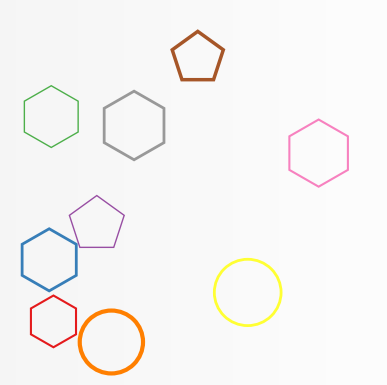[{"shape": "hexagon", "thickness": 1.5, "radius": 0.34, "center": [0.138, 0.165]}, {"shape": "hexagon", "thickness": 2, "radius": 0.4, "center": [0.127, 0.325]}, {"shape": "hexagon", "thickness": 1, "radius": 0.4, "center": [0.132, 0.697]}, {"shape": "pentagon", "thickness": 1, "radius": 0.37, "center": [0.25, 0.418]}, {"shape": "circle", "thickness": 3, "radius": 0.41, "center": [0.287, 0.112]}, {"shape": "circle", "thickness": 2, "radius": 0.43, "center": [0.639, 0.24]}, {"shape": "pentagon", "thickness": 2.5, "radius": 0.35, "center": [0.51, 0.849]}, {"shape": "hexagon", "thickness": 1.5, "radius": 0.44, "center": [0.822, 0.602]}, {"shape": "hexagon", "thickness": 2, "radius": 0.45, "center": [0.346, 0.674]}]